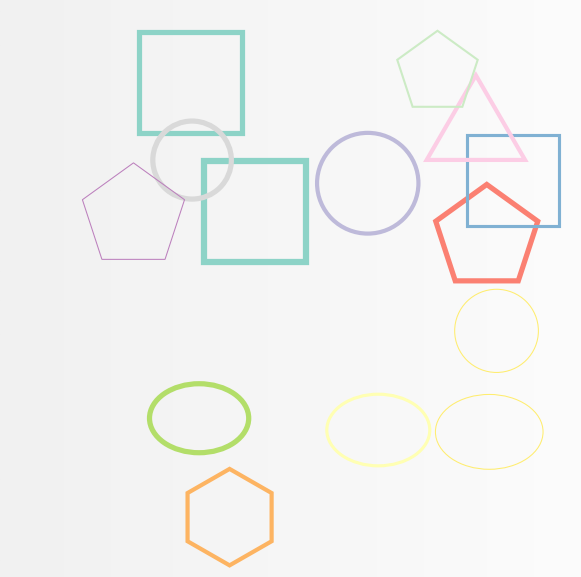[{"shape": "square", "thickness": 3, "radius": 0.44, "center": [0.439, 0.633]}, {"shape": "square", "thickness": 2.5, "radius": 0.44, "center": [0.328, 0.856]}, {"shape": "oval", "thickness": 1.5, "radius": 0.44, "center": [0.651, 0.255]}, {"shape": "circle", "thickness": 2, "radius": 0.44, "center": [0.633, 0.682]}, {"shape": "pentagon", "thickness": 2.5, "radius": 0.46, "center": [0.837, 0.587]}, {"shape": "square", "thickness": 1.5, "radius": 0.4, "center": [0.883, 0.686]}, {"shape": "hexagon", "thickness": 2, "radius": 0.42, "center": [0.395, 0.104]}, {"shape": "oval", "thickness": 2.5, "radius": 0.43, "center": [0.343, 0.275]}, {"shape": "triangle", "thickness": 2, "radius": 0.49, "center": [0.819, 0.771]}, {"shape": "circle", "thickness": 2.5, "radius": 0.34, "center": [0.33, 0.722]}, {"shape": "pentagon", "thickness": 0.5, "radius": 0.46, "center": [0.23, 0.625]}, {"shape": "pentagon", "thickness": 1, "radius": 0.36, "center": [0.753, 0.873]}, {"shape": "oval", "thickness": 0.5, "radius": 0.46, "center": [0.842, 0.251]}, {"shape": "circle", "thickness": 0.5, "radius": 0.36, "center": [0.854, 0.426]}]